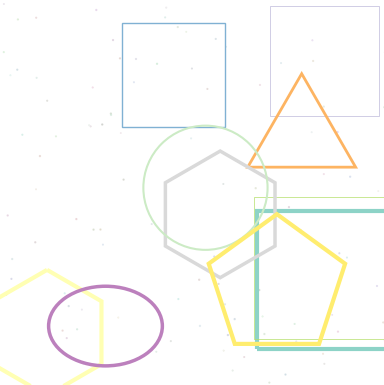[{"shape": "square", "thickness": 3, "radius": 0.9, "center": [0.847, 0.272]}, {"shape": "hexagon", "thickness": 3, "radius": 0.82, "center": [0.122, 0.136]}, {"shape": "square", "thickness": 0.5, "radius": 0.71, "center": [0.843, 0.842]}, {"shape": "square", "thickness": 1, "radius": 0.67, "center": [0.45, 0.806]}, {"shape": "triangle", "thickness": 2, "radius": 0.81, "center": [0.784, 0.647]}, {"shape": "square", "thickness": 0.5, "radius": 0.92, "center": [0.845, 0.304]}, {"shape": "hexagon", "thickness": 2.5, "radius": 0.82, "center": [0.572, 0.443]}, {"shape": "oval", "thickness": 2.5, "radius": 0.74, "center": [0.274, 0.153]}, {"shape": "circle", "thickness": 1.5, "radius": 0.81, "center": [0.534, 0.512]}, {"shape": "pentagon", "thickness": 3, "radius": 0.93, "center": [0.719, 0.257]}]